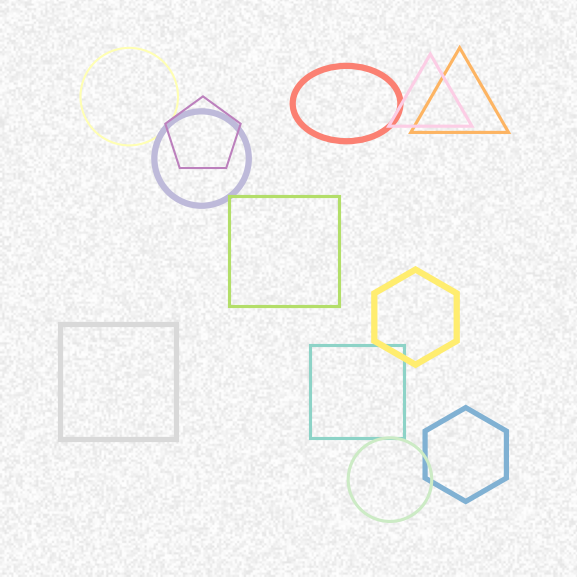[{"shape": "square", "thickness": 1.5, "radius": 0.4, "center": [0.618, 0.321]}, {"shape": "circle", "thickness": 1, "radius": 0.42, "center": [0.224, 0.832]}, {"shape": "circle", "thickness": 3, "radius": 0.41, "center": [0.349, 0.725]}, {"shape": "oval", "thickness": 3, "radius": 0.47, "center": [0.6, 0.82]}, {"shape": "hexagon", "thickness": 2.5, "radius": 0.41, "center": [0.806, 0.212]}, {"shape": "triangle", "thickness": 1.5, "radius": 0.49, "center": [0.796, 0.819]}, {"shape": "square", "thickness": 1.5, "radius": 0.48, "center": [0.491, 0.565]}, {"shape": "triangle", "thickness": 1.5, "radius": 0.42, "center": [0.745, 0.822]}, {"shape": "square", "thickness": 2.5, "radius": 0.5, "center": [0.204, 0.339]}, {"shape": "pentagon", "thickness": 1, "radius": 0.34, "center": [0.351, 0.764]}, {"shape": "circle", "thickness": 1.5, "radius": 0.36, "center": [0.675, 0.169]}, {"shape": "hexagon", "thickness": 3, "radius": 0.41, "center": [0.72, 0.45]}]